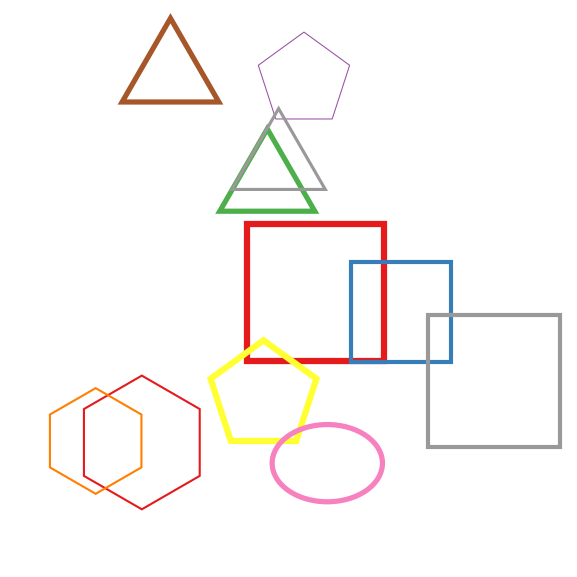[{"shape": "square", "thickness": 3, "radius": 0.59, "center": [0.546, 0.493]}, {"shape": "hexagon", "thickness": 1, "radius": 0.58, "center": [0.246, 0.233]}, {"shape": "square", "thickness": 2, "radius": 0.44, "center": [0.694, 0.459]}, {"shape": "triangle", "thickness": 2.5, "radius": 0.48, "center": [0.463, 0.681]}, {"shape": "pentagon", "thickness": 0.5, "radius": 0.42, "center": [0.526, 0.86]}, {"shape": "hexagon", "thickness": 1, "radius": 0.46, "center": [0.166, 0.236]}, {"shape": "pentagon", "thickness": 3, "radius": 0.48, "center": [0.456, 0.314]}, {"shape": "triangle", "thickness": 2.5, "radius": 0.48, "center": [0.295, 0.871]}, {"shape": "oval", "thickness": 2.5, "radius": 0.48, "center": [0.567, 0.197]}, {"shape": "triangle", "thickness": 1.5, "radius": 0.47, "center": [0.482, 0.718]}, {"shape": "square", "thickness": 2, "radius": 0.57, "center": [0.855, 0.339]}]